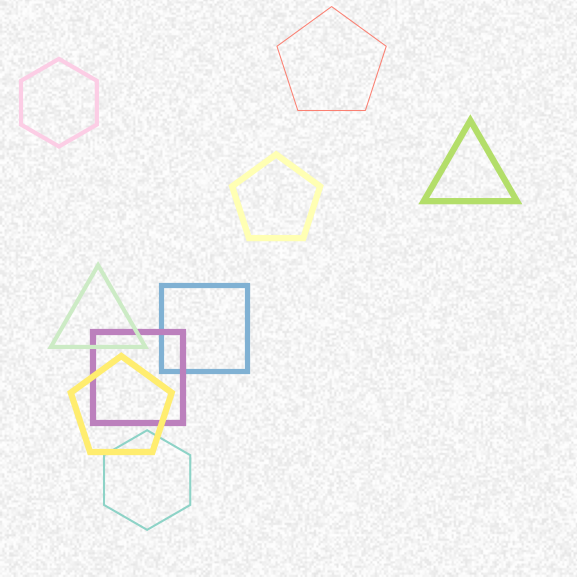[{"shape": "hexagon", "thickness": 1, "radius": 0.43, "center": [0.255, 0.168]}, {"shape": "pentagon", "thickness": 3, "radius": 0.4, "center": [0.478, 0.652]}, {"shape": "pentagon", "thickness": 0.5, "radius": 0.5, "center": [0.574, 0.888]}, {"shape": "square", "thickness": 2.5, "radius": 0.37, "center": [0.353, 0.43]}, {"shape": "triangle", "thickness": 3, "radius": 0.47, "center": [0.814, 0.697]}, {"shape": "hexagon", "thickness": 2, "radius": 0.38, "center": [0.102, 0.821]}, {"shape": "square", "thickness": 3, "radius": 0.39, "center": [0.239, 0.345]}, {"shape": "triangle", "thickness": 2, "radius": 0.47, "center": [0.17, 0.446]}, {"shape": "pentagon", "thickness": 3, "radius": 0.46, "center": [0.21, 0.291]}]